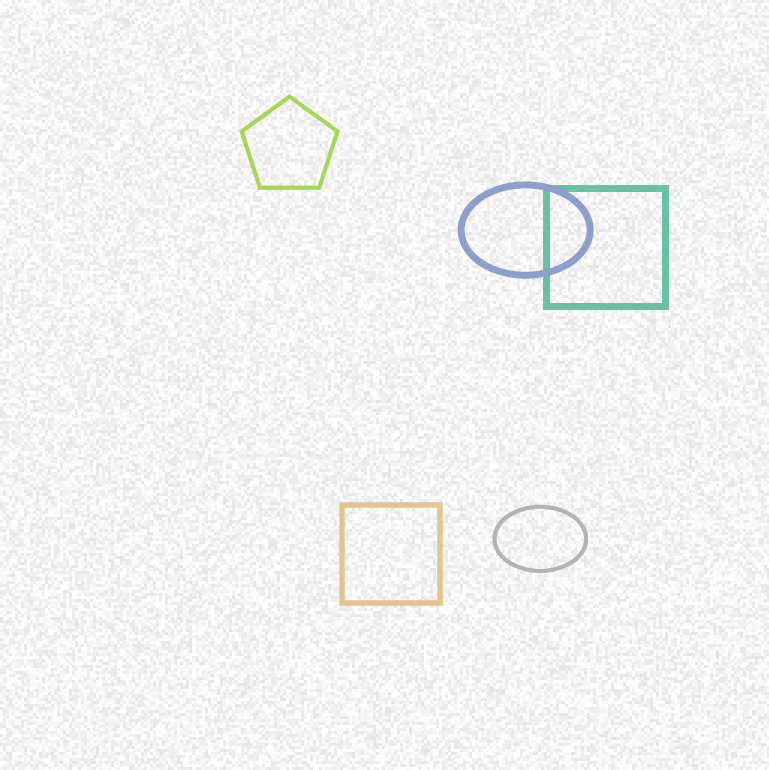[{"shape": "square", "thickness": 2.5, "radius": 0.38, "center": [0.786, 0.679]}, {"shape": "oval", "thickness": 2.5, "radius": 0.42, "center": [0.683, 0.701]}, {"shape": "pentagon", "thickness": 1.5, "radius": 0.33, "center": [0.376, 0.809]}, {"shape": "square", "thickness": 2, "radius": 0.32, "center": [0.507, 0.281]}, {"shape": "oval", "thickness": 1.5, "radius": 0.3, "center": [0.702, 0.3]}]